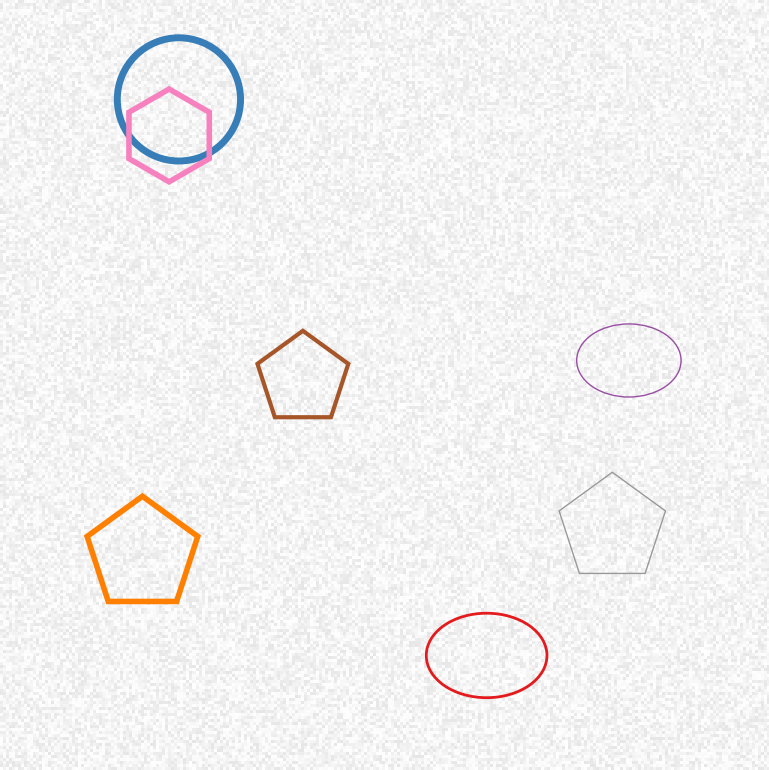[{"shape": "oval", "thickness": 1, "radius": 0.39, "center": [0.632, 0.149]}, {"shape": "circle", "thickness": 2.5, "radius": 0.4, "center": [0.232, 0.871]}, {"shape": "oval", "thickness": 0.5, "radius": 0.34, "center": [0.817, 0.532]}, {"shape": "pentagon", "thickness": 2, "radius": 0.38, "center": [0.185, 0.28]}, {"shape": "pentagon", "thickness": 1.5, "radius": 0.31, "center": [0.393, 0.508]}, {"shape": "hexagon", "thickness": 2, "radius": 0.3, "center": [0.22, 0.824]}, {"shape": "pentagon", "thickness": 0.5, "radius": 0.36, "center": [0.795, 0.314]}]